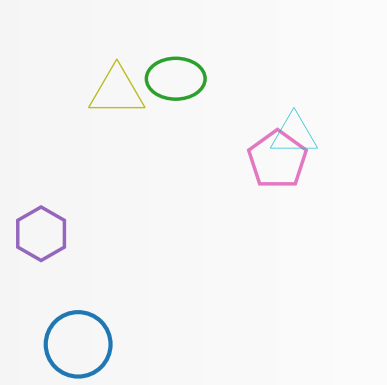[{"shape": "circle", "thickness": 3, "radius": 0.42, "center": [0.202, 0.106]}, {"shape": "oval", "thickness": 2.5, "radius": 0.38, "center": [0.454, 0.796]}, {"shape": "hexagon", "thickness": 2.5, "radius": 0.35, "center": [0.106, 0.393]}, {"shape": "pentagon", "thickness": 2.5, "radius": 0.39, "center": [0.716, 0.586]}, {"shape": "triangle", "thickness": 1, "radius": 0.42, "center": [0.301, 0.763]}, {"shape": "triangle", "thickness": 0.5, "radius": 0.35, "center": [0.759, 0.651]}]